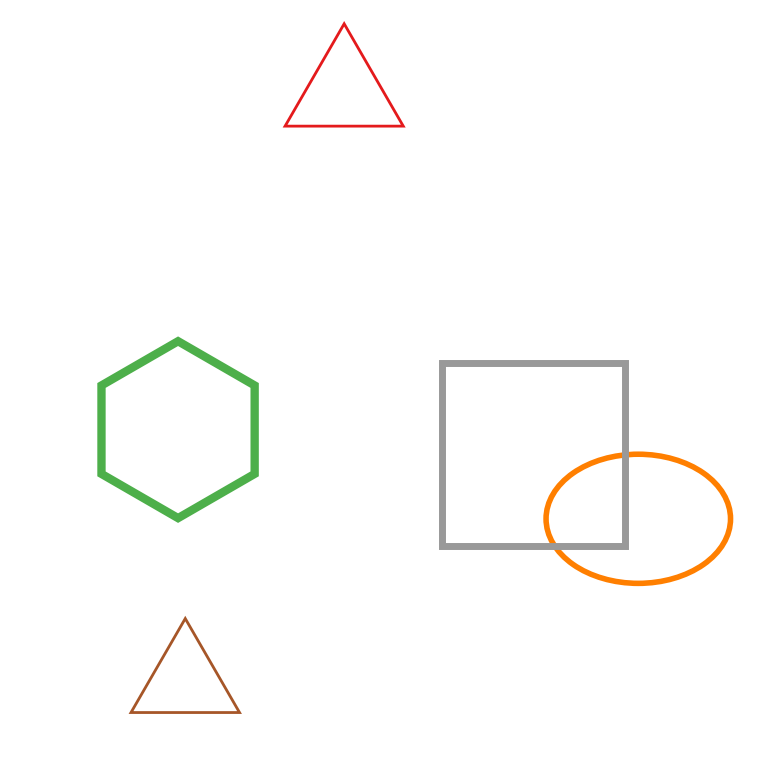[{"shape": "triangle", "thickness": 1, "radius": 0.44, "center": [0.447, 0.88]}, {"shape": "hexagon", "thickness": 3, "radius": 0.57, "center": [0.231, 0.442]}, {"shape": "oval", "thickness": 2, "radius": 0.6, "center": [0.829, 0.326]}, {"shape": "triangle", "thickness": 1, "radius": 0.41, "center": [0.241, 0.115]}, {"shape": "square", "thickness": 2.5, "radius": 0.59, "center": [0.693, 0.41]}]